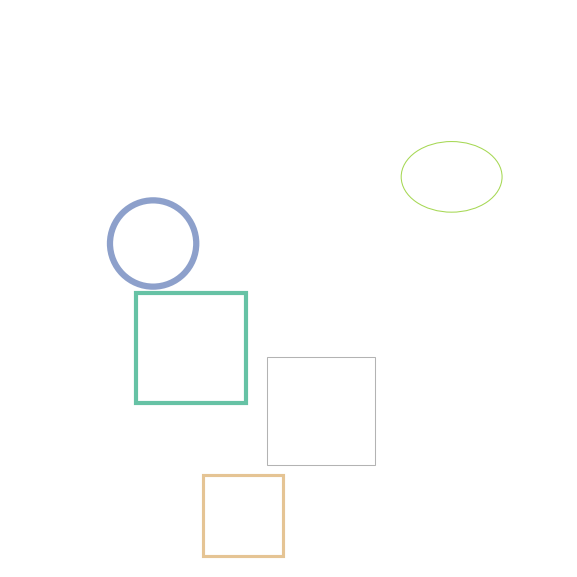[{"shape": "square", "thickness": 2, "radius": 0.47, "center": [0.331, 0.397]}, {"shape": "circle", "thickness": 3, "radius": 0.37, "center": [0.265, 0.577]}, {"shape": "oval", "thickness": 0.5, "radius": 0.44, "center": [0.782, 0.693]}, {"shape": "square", "thickness": 1.5, "radius": 0.35, "center": [0.421, 0.107]}, {"shape": "square", "thickness": 0.5, "radius": 0.47, "center": [0.556, 0.287]}]